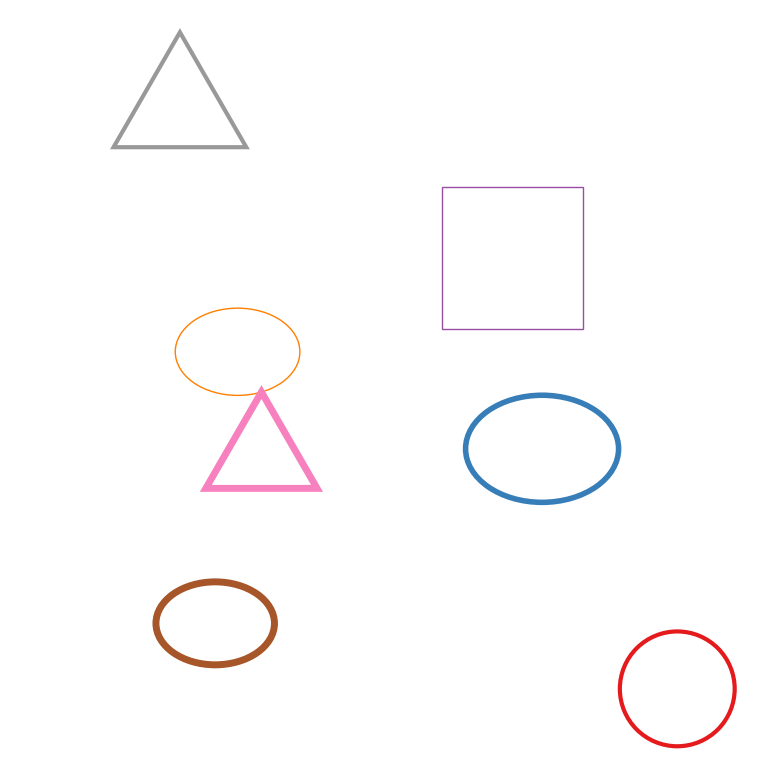[{"shape": "circle", "thickness": 1.5, "radius": 0.37, "center": [0.88, 0.105]}, {"shape": "oval", "thickness": 2, "radius": 0.5, "center": [0.704, 0.417]}, {"shape": "square", "thickness": 0.5, "radius": 0.46, "center": [0.666, 0.665]}, {"shape": "oval", "thickness": 0.5, "radius": 0.4, "center": [0.309, 0.543]}, {"shape": "oval", "thickness": 2.5, "radius": 0.38, "center": [0.279, 0.19]}, {"shape": "triangle", "thickness": 2.5, "radius": 0.42, "center": [0.34, 0.407]}, {"shape": "triangle", "thickness": 1.5, "radius": 0.5, "center": [0.234, 0.859]}]